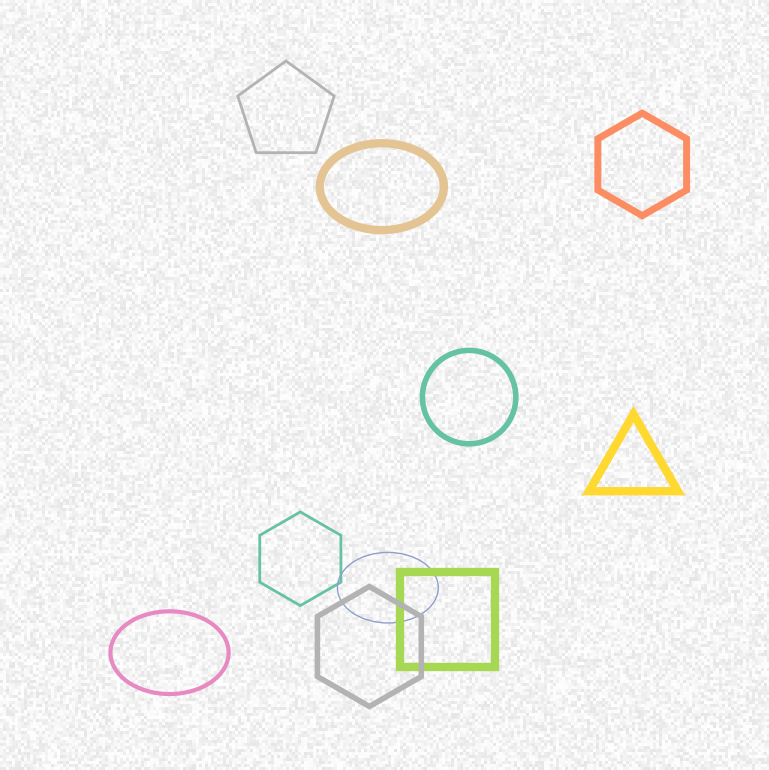[{"shape": "circle", "thickness": 2, "radius": 0.3, "center": [0.609, 0.484]}, {"shape": "hexagon", "thickness": 1, "radius": 0.3, "center": [0.39, 0.274]}, {"shape": "hexagon", "thickness": 2.5, "radius": 0.33, "center": [0.834, 0.786]}, {"shape": "oval", "thickness": 0.5, "radius": 0.33, "center": [0.504, 0.237]}, {"shape": "oval", "thickness": 1.5, "radius": 0.38, "center": [0.22, 0.152]}, {"shape": "square", "thickness": 3, "radius": 0.31, "center": [0.581, 0.196]}, {"shape": "triangle", "thickness": 3, "radius": 0.33, "center": [0.823, 0.395]}, {"shape": "oval", "thickness": 3, "radius": 0.4, "center": [0.496, 0.758]}, {"shape": "hexagon", "thickness": 2, "radius": 0.39, "center": [0.48, 0.16]}, {"shape": "pentagon", "thickness": 1, "radius": 0.33, "center": [0.371, 0.855]}]